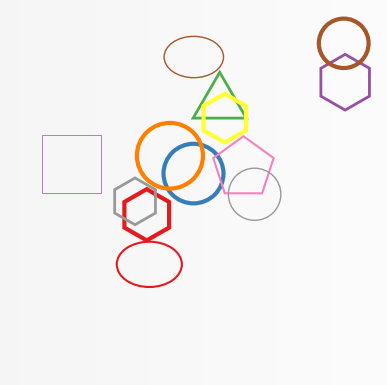[{"shape": "oval", "thickness": 1.5, "radius": 0.42, "center": [0.385, 0.313]}, {"shape": "hexagon", "thickness": 3, "radius": 0.33, "center": [0.379, 0.442]}, {"shape": "circle", "thickness": 3, "radius": 0.39, "center": [0.499, 0.549]}, {"shape": "triangle", "thickness": 2, "radius": 0.4, "center": [0.567, 0.733]}, {"shape": "hexagon", "thickness": 2, "radius": 0.36, "center": [0.891, 0.786]}, {"shape": "square", "thickness": 0.5, "radius": 0.38, "center": [0.185, 0.574]}, {"shape": "circle", "thickness": 3, "radius": 0.43, "center": [0.439, 0.596]}, {"shape": "hexagon", "thickness": 3, "radius": 0.32, "center": [0.58, 0.693]}, {"shape": "oval", "thickness": 1, "radius": 0.38, "center": [0.5, 0.852]}, {"shape": "circle", "thickness": 3, "radius": 0.32, "center": [0.887, 0.887]}, {"shape": "pentagon", "thickness": 1.5, "radius": 0.41, "center": [0.628, 0.564]}, {"shape": "hexagon", "thickness": 2, "radius": 0.3, "center": [0.349, 0.477]}, {"shape": "circle", "thickness": 1, "radius": 0.34, "center": [0.657, 0.495]}]